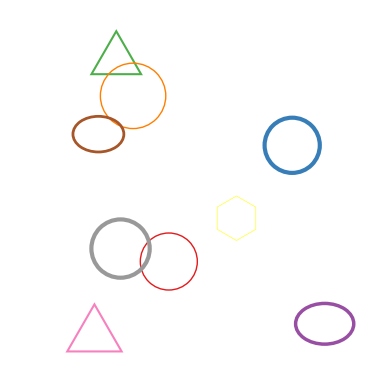[{"shape": "circle", "thickness": 1, "radius": 0.37, "center": [0.438, 0.321]}, {"shape": "circle", "thickness": 3, "radius": 0.36, "center": [0.759, 0.623]}, {"shape": "triangle", "thickness": 1.5, "radius": 0.37, "center": [0.302, 0.845]}, {"shape": "oval", "thickness": 2.5, "radius": 0.38, "center": [0.843, 0.159]}, {"shape": "circle", "thickness": 1, "radius": 0.42, "center": [0.346, 0.751]}, {"shape": "hexagon", "thickness": 0.5, "radius": 0.29, "center": [0.614, 0.433]}, {"shape": "oval", "thickness": 2, "radius": 0.33, "center": [0.256, 0.652]}, {"shape": "triangle", "thickness": 1.5, "radius": 0.41, "center": [0.245, 0.128]}, {"shape": "circle", "thickness": 3, "radius": 0.38, "center": [0.313, 0.354]}]